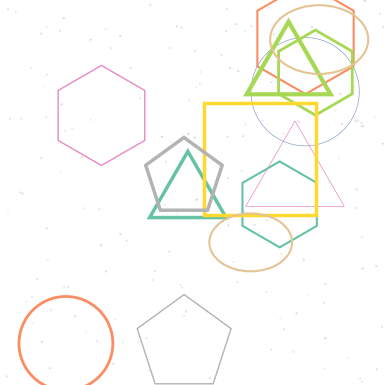[{"shape": "triangle", "thickness": 2.5, "radius": 0.57, "center": [0.488, 0.492]}, {"shape": "hexagon", "thickness": 1.5, "radius": 0.56, "center": [0.726, 0.469]}, {"shape": "hexagon", "thickness": 1.5, "radius": 0.72, "center": [0.793, 0.9]}, {"shape": "circle", "thickness": 2, "radius": 0.61, "center": [0.171, 0.108]}, {"shape": "circle", "thickness": 0.5, "radius": 0.7, "center": [0.793, 0.762]}, {"shape": "triangle", "thickness": 0.5, "radius": 0.74, "center": [0.766, 0.538]}, {"shape": "hexagon", "thickness": 1, "radius": 0.65, "center": [0.264, 0.7]}, {"shape": "triangle", "thickness": 3, "radius": 0.63, "center": [0.75, 0.818]}, {"shape": "hexagon", "thickness": 2, "radius": 0.55, "center": [0.819, 0.811]}, {"shape": "square", "thickness": 2.5, "radius": 0.73, "center": [0.676, 0.587]}, {"shape": "oval", "thickness": 1.5, "radius": 0.64, "center": [0.829, 0.897]}, {"shape": "oval", "thickness": 1.5, "radius": 0.54, "center": [0.651, 0.37]}, {"shape": "pentagon", "thickness": 1, "radius": 0.64, "center": [0.478, 0.107]}, {"shape": "pentagon", "thickness": 2.5, "radius": 0.52, "center": [0.478, 0.538]}]